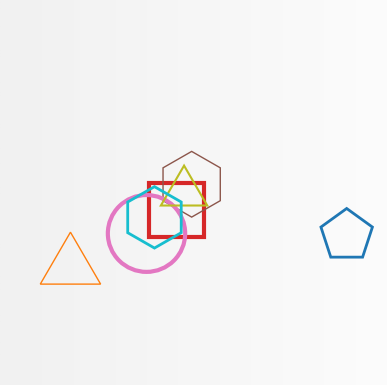[{"shape": "pentagon", "thickness": 2, "radius": 0.35, "center": [0.895, 0.389]}, {"shape": "triangle", "thickness": 1, "radius": 0.45, "center": [0.182, 0.307]}, {"shape": "square", "thickness": 3, "radius": 0.35, "center": [0.456, 0.454]}, {"shape": "hexagon", "thickness": 1, "radius": 0.43, "center": [0.495, 0.521]}, {"shape": "circle", "thickness": 3, "radius": 0.5, "center": [0.378, 0.394]}, {"shape": "triangle", "thickness": 1.5, "radius": 0.35, "center": [0.475, 0.501]}, {"shape": "hexagon", "thickness": 2, "radius": 0.4, "center": [0.399, 0.435]}]